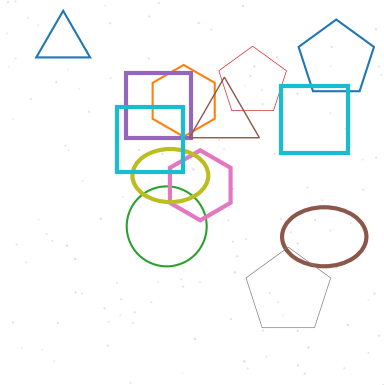[{"shape": "pentagon", "thickness": 1.5, "radius": 0.51, "center": [0.873, 0.846]}, {"shape": "triangle", "thickness": 1.5, "radius": 0.4, "center": [0.164, 0.891]}, {"shape": "hexagon", "thickness": 1.5, "radius": 0.47, "center": [0.477, 0.738]}, {"shape": "circle", "thickness": 1.5, "radius": 0.52, "center": [0.433, 0.412]}, {"shape": "pentagon", "thickness": 0.5, "radius": 0.46, "center": [0.656, 0.788]}, {"shape": "square", "thickness": 3, "radius": 0.42, "center": [0.411, 0.727]}, {"shape": "triangle", "thickness": 1, "radius": 0.52, "center": [0.583, 0.695]}, {"shape": "oval", "thickness": 3, "radius": 0.55, "center": [0.842, 0.385]}, {"shape": "hexagon", "thickness": 3, "radius": 0.45, "center": [0.52, 0.519]}, {"shape": "pentagon", "thickness": 0.5, "radius": 0.58, "center": [0.749, 0.242]}, {"shape": "oval", "thickness": 3, "radius": 0.49, "center": [0.442, 0.544]}, {"shape": "square", "thickness": 3, "radius": 0.42, "center": [0.39, 0.638]}, {"shape": "square", "thickness": 3, "radius": 0.43, "center": [0.817, 0.689]}]